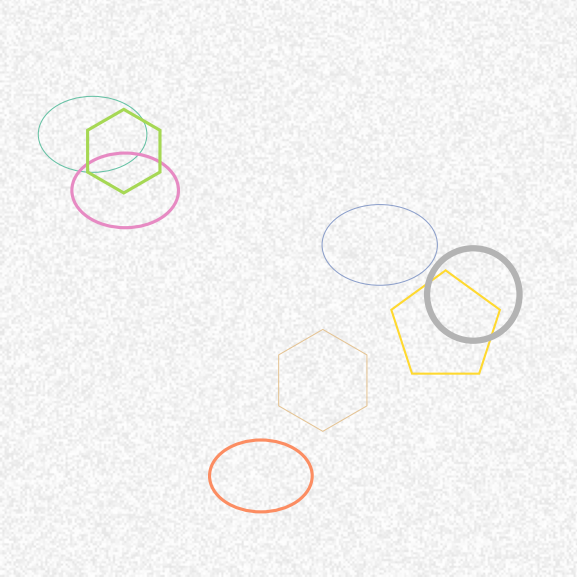[{"shape": "oval", "thickness": 0.5, "radius": 0.47, "center": [0.16, 0.767]}, {"shape": "oval", "thickness": 1.5, "radius": 0.44, "center": [0.452, 0.175]}, {"shape": "oval", "thickness": 0.5, "radius": 0.5, "center": [0.658, 0.575]}, {"shape": "oval", "thickness": 1.5, "radius": 0.46, "center": [0.217, 0.669]}, {"shape": "hexagon", "thickness": 1.5, "radius": 0.36, "center": [0.214, 0.737]}, {"shape": "pentagon", "thickness": 1, "radius": 0.49, "center": [0.772, 0.432]}, {"shape": "hexagon", "thickness": 0.5, "radius": 0.44, "center": [0.559, 0.34]}, {"shape": "circle", "thickness": 3, "radius": 0.4, "center": [0.82, 0.489]}]